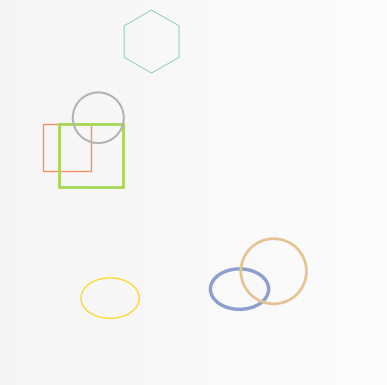[{"shape": "hexagon", "thickness": 0.5, "radius": 0.41, "center": [0.391, 0.892]}, {"shape": "square", "thickness": 1, "radius": 0.31, "center": [0.172, 0.617]}, {"shape": "oval", "thickness": 2.5, "radius": 0.38, "center": [0.618, 0.249]}, {"shape": "square", "thickness": 2, "radius": 0.41, "center": [0.234, 0.597]}, {"shape": "oval", "thickness": 1, "radius": 0.38, "center": [0.284, 0.226]}, {"shape": "circle", "thickness": 2, "radius": 0.42, "center": [0.706, 0.295]}, {"shape": "circle", "thickness": 1.5, "radius": 0.33, "center": [0.254, 0.694]}]